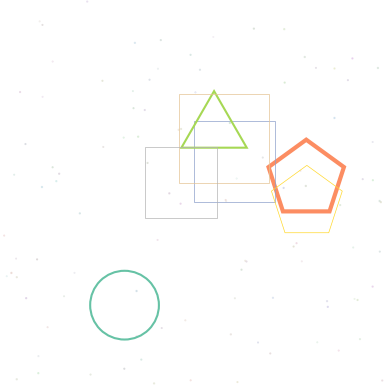[{"shape": "circle", "thickness": 1.5, "radius": 0.45, "center": [0.323, 0.207]}, {"shape": "pentagon", "thickness": 3, "radius": 0.51, "center": [0.795, 0.534]}, {"shape": "square", "thickness": 0.5, "radius": 0.53, "center": [0.608, 0.58]}, {"shape": "triangle", "thickness": 1.5, "radius": 0.49, "center": [0.556, 0.665]}, {"shape": "pentagon", "thickness": 0.5, "radius": 0.48, "center": [0.797, 0.474]}, {"shape": "square", "thickness": 0.5, "radius": 0.58, "center": [0.581, 0.641]}, {"shape": "square", "thickness": 0.5, "radius": 0.46, "center": [0.469, 0.526]}]